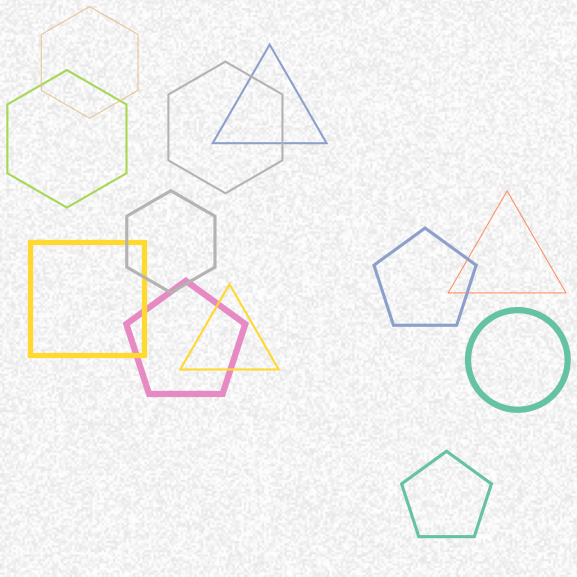[{"shape": "circle", "thickness": 3, "radius": 0.43, "center": [0.897, 0.376]}, {"shape": "pentagon", "thickness": 1.5, "radius": 0.41, "center": [0.773, 0.136]}, {"shape": "triangle", "thickness": 0.5, "radius": 0.59, "center": [0.878, 0.551]}, {"shape": "triangle", "thickness": 1, "radius": 0.57, "center": [0.467, 0.808]}, {"shape": "pentagon", "thickness": 1.5, "radius": 0.47, "center": [0.736, 0.511]}, {"shape": "pentagon", "thickness": 3, "radius": 0.54, "center": [0.322, 0.405]}, {"shape": "hexagon", "thickness": 1, "radius": 0.6, "center": [0.116, 0.759]}, {"shape": "square", "thickness": 2.5, "radius": 0.49, "center": [0.151, 0.482]}, {"shape": "triangle", "thickness": 1, "radius": 0.49, "center": [0.397, 0.409]}, {"shape": "hexagon", "thickness": 0.5, "radius": 0.48, "center": [0.155, 0.891]}, {"shape": "hexagon", "thickness": 1, "radius": 0.57, "center": [0.39, 0.778]}, {"shape": "hexagon", "thickness": 1.5, "radius": 0.44, "center": [0.296, 0.581]}]